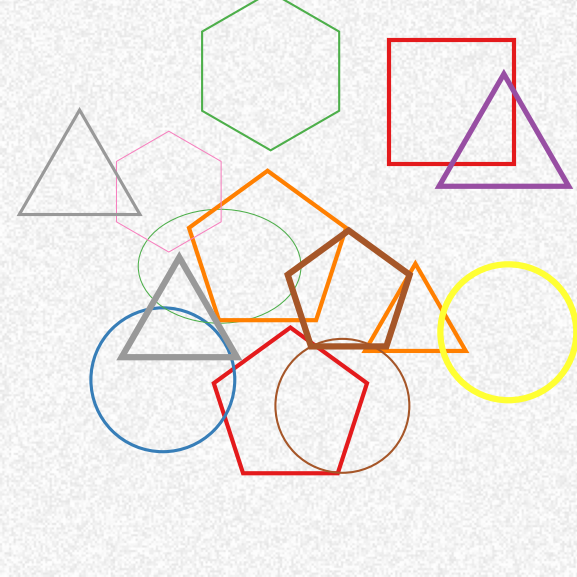[{"shape": "pentagon", "thickness": 2, "radius": 0.7, "center": [0.503, 0.292]}, {"shape": "square", "thickness": 2, "radius": 0.54, "center": [0.782, 0.823]}, {"shape": "circle", "thickness": 1.5, "radius": 0.62, "center": [0.282, 0.342]}, {"shape": "hexagon", "thickness": 1, "radius": 0.69, "center": [0.469, 0.876]}, {"shape": "oval", "thickness": 0.5, "radius": 0.7, "center": [0.38, 0.538]}, {"shape": "triangle", "thickness": 2.5, "radius": 0.65, "center": [0.873, 0.741]}, {"shape": "pentagon", "thickness": 2, "radius": 0.72, "center": [0.463, 0.56]}, {"shape": "triangle", "thickness": 2, "radius": 0.5, "center": [0.719, 0.442]}, {"shape": "circle", "thickness": 3, "radius": 0.59, "center": [0.88, 0.424]}, {"shape": "pentagon", "thickness": 3, "radius": 0.55, "center": [0.604, 0.489]}, {"shape": "circle", "thickness": 1, "radius": 0.58, "center": [0.593, 0.296]}, {"shape": "hexagon", "thickness": 0.5, "radius": 0.52, "center": [0.292, 0.667]}, {"shape": "triangle", "thickness": 3, "radius": 0.58, "center": [0.31, 0.438]}, {"shape": "triangle", "thickness": 1.5, "radius": 0.6, "center": [0.138, 0.688]}]